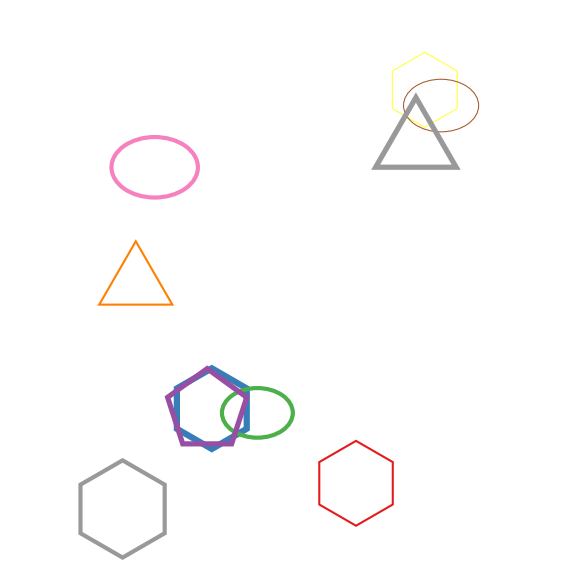[{"shape": "hexagon", "thickness": 1, "radius": 0.37, "center": [0.616, 0.162]}, {"shape": "hexagon", "thickness": 3, "radius": 0.35, "center": [0.367, 0.292]}, {"shape": "oval", "thickness": 2, "radius": 0.31, "center": [0.446, 0.284]}, {"shape": "pentagon", "thickness": 2.5, "radius": 0.36, "center": [0.359, 0.289]}, {"shape": "triangle", "thickness": 1, "radius": 0.37, "center": [0.235, 0.508]}, {"shape": "hexagon", "thickness": 0.5, "radius": 0.32, "center": [0.736, 0.844]}, {"shape": "oval", "thickness": 0.5, "radius": 0.33, "center": [0.764, 0.816]}, {"shape": "oval", "thickness": 2, "radius": 0.37, "center": [0.268, 0.709]}, {"shape": "hexagon", "thickness": 2, "radius": 0.42, "center": [0.212, 0.118]}, {"shape": "triangle", "thickness": 2.5, "radius": 0.4, "center": [0.72, 0.75]}]